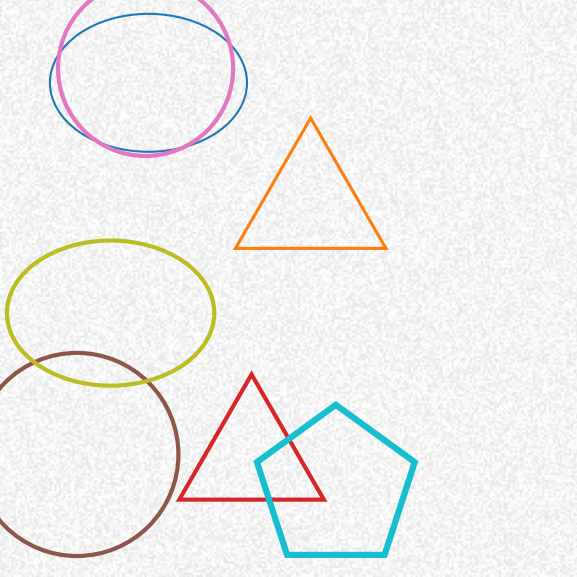[{"shape": "oval", "thickness": 1, "radius": 0.85, "center": [0.257, 0.856]}, {"shape": "triangle", "thickness": 1.5, "radius": 0.75, "center": [0.538, 0.644]}, {"shape": "triangle", "thickness": 2, "radius": 0.72, "center": [0.436, 0.206]}, {"shape": "circle", "thickness": 2, "radius": 0.88, "center": [0.133, 0.212]}, {"shape": "circle", "thickness": 2, "radius": 0.76, "center": [0.252, 0.881]}, {"shape": "oval", "thickness": 2, "radius": 0.9, "center": [0.192, 0.457]}, {"shape": "pentagon", "thickness": 3, "radius": 0.72, "center": [0.582, 0.154]}]